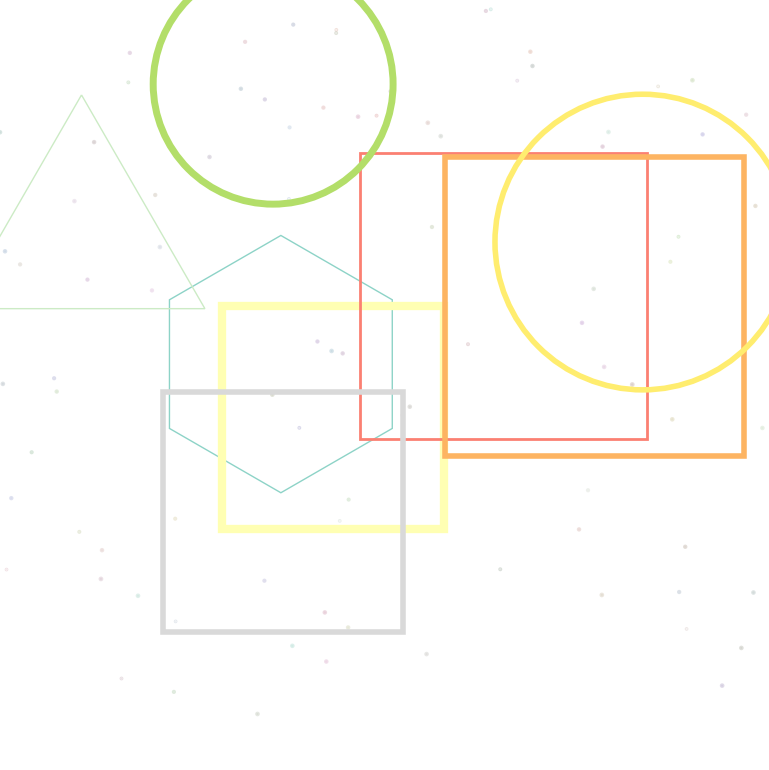[{"shape": "hexagon", "thickness": 0.5, "radius": 0.84, "center": [0.365, 0.527]}, {"shape": "square", "thickness": 3, "radius": 0.72, "center": [0.433, 0.458]}, {"shape": "square", "thickness": 1, "radius": 0.93, "center": [0.654, 0.615]}, {"shape": "square", "thickness": 2, "radius": 0.97, "center": [0.773, 0.602]}, {"shape": "circle", "thickness": 2.5, "radius": 0.78, "center": [0.355, 0.891]}, {"shape": "square", "thickness": 2, "radius": 0.78, "center": [0.368, 0.335]}, {"shape": "triangle", "thickness": 0.5, "radius": 0.93, "center": [0.106, 0.692]}, {"shape": "circle", "thickness": 2, "radius": 0.96, "center": [0.835, 0.686]}]